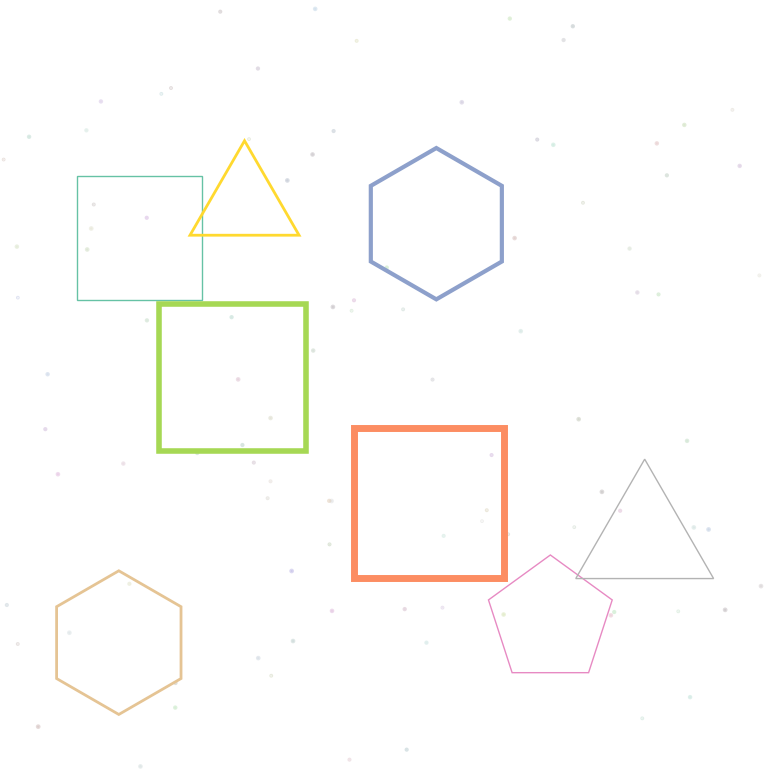[{"shape": "square", "thickness": 0.5, "radius": 0.4, "center": [0.181, 0.691]}, {"shape": "square", "thickness": 2.5, "radius": 0.49, "center": [0.557, 0.347]}, {"shape": "hexagon", "thickness": 1.5, "radius": 0.49, "center": [0.567, 0.709]}, {"shape": "pentagon", "thickness": 0.5, "radius": 0.42, "center": [0.715, 0.195]}, {"shape": "square", "thickness": 2, "radius": 0.48, "center": [0.302, 0.51]}, {"shape": "triangle", "thickness": 1, "radius": 0.41, "center": [0.318, 0.735]}, {"shape": "hexagon", "thickness": 1, "radius": 0.47, "center": [0.154, 0.165]}, {"shape": "triangle", "thickness": 0.5, "radius": 0.52, "center": [0.837, 0.3]}]